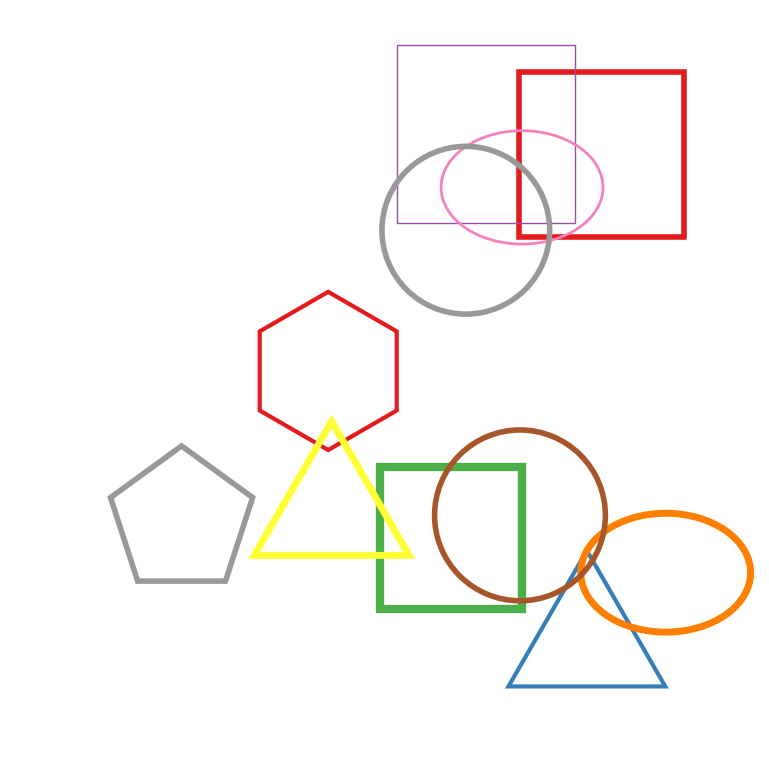[{"shape": "square", "thickness": 2, "radius": 0.54, "center": [0.781, 0.8]}, {"shape": "hexagon", "thickness": 1.5, "radius": 0.51, "center": [0.426, 0.518]}, {"shape": "triangle", "thickness": 1.5, "radius": 0.59, "center": [0.762, 0.167]}, {"shape": "square", "thickness": 3, "radius": 0.46, "center": [0.586, 0.301]}, {"shape": "square", "thickness": 0.5, "radius": 0.58, "center": [0.631, 0.826]}, {"shape": "oval", "thickness": 2.5, "radius": 0.55, "center": [0.865, 0.256]}, {"shape": "triangle", "thickness": 2.5, "radius": 0.58, "center": [0.431, 0.337]}, {"shape": "circle", "thickness": 2, "radius": 0.55, "center": [0.675, 0.331]}, {"shape": "oval", "thickness": 1, "radius": 0.53, "center": [0.678, 0.757]}, {"shape": "circle", "thickness": 2, "radius": 0.54, "center": [0.605, 0.701]}, {"shape": "pentagon", "thickness": 2, "radius": 0.49, "center": [0.236, 0.324]}]